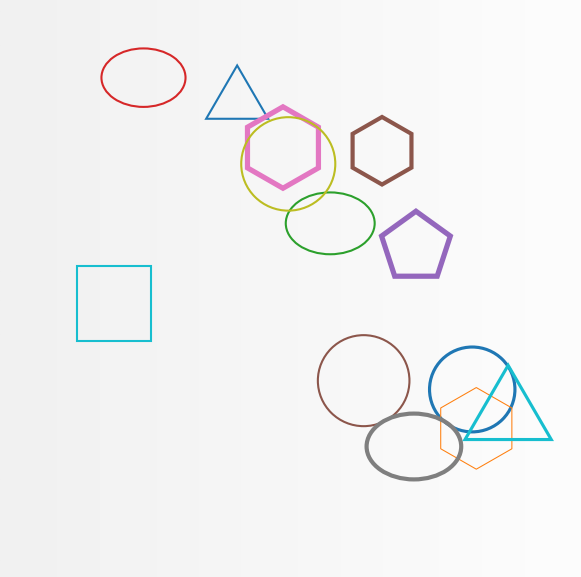[{"shape": "circle", "thickness": 1.5, "radius": 0.37, "center": [0.812, 0.325]}, {"shape": "triangle", "thickness": 1, "radius": 0.31, "center": [0.408, 0.824]}, {"shape": "hexagon", "thickness": 0.5, "radius": 0.35, "center": [0.819, 0.257]}, {"shape": "oval", "thickness": 1, "radius": 0.38, "center": [0.568, 0.612]}, {"shape": "oval", "thickness": 1, "radius": 0.36, "center": [0.247, 0.865]}, {"shape": "pentagon", "thickness": 2.5, "radius": 0.31, "center": [0.716, 0.571]}, {"shape": "circle", "thickness": 1, "radius": 0.39, "center": [0.626, 0.34]}, {"shape": "hexagon", "thickness": 2, "radius": 0.29, "center": [0.657, 0.738]}, {"shape": "hexagon", "thickness": 2.5, "radius": 0.35, "center": [0.487, 0.744]}, {"shape": "oval", "thickness": 2, "radius": 0.41, "center": [0.712, 0.226]}, {"shape": "circle", "thickness": 1, "radius": 0.4, "center": [0.496, 0.715]}, {"shape": "square", "thickness": 1, "radius": 0.32, "center": [0.196, 0.474]}, {"shape": "triangle", "thickness": 1.5, "radius": 0.43, "center": [0.874, 0.281]}]